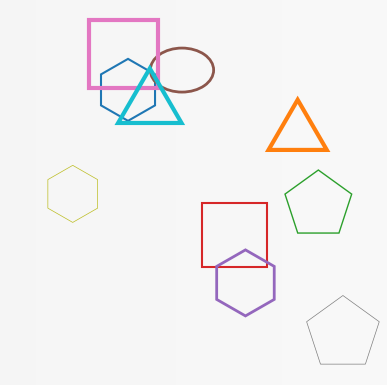[{"shape": "hexagon", "thickness": 1.5, "radius": 0.4, "center": [0.33, 0.767]}, {"shape": "triangle", "thickness": 3, "radius": 0.43, "center": [0.768, 0.654]}, {"shape": "pentagon", "thickness": 1, "radius": 0.45, "center": [0.822, 0.468]}, {"shape": "square", "thickness": 1.5, "radius": 0.42, "center": [0.604, 0.389]}, {"shape": "hexagon", "thickness": 2, "radius": 0.43, "center": [0.633, 0.265]}, {"shape": "oval", "thickness": 2, "radius": 0.41, "center": [0.47, 0.818]}, {"shape": "square", "thickness": 3, "radius": 0.44, "center": [0.319, 0.859]}, {"shape": "pentagon", "thickness": 0.5, "radius": 0.49, "center": [0.885, 0.134]}, {"shape": "hexagon", "thickness": 0.5, "radius": 0.37, "center": [0.188, 0.496]}, {"shape": "triangle", "thickness": 3, "radius": 0.47, "center": [0.387, 0.728]}]